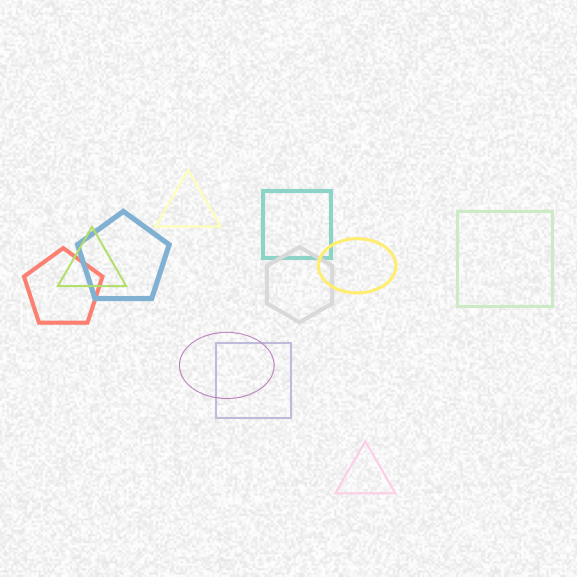[{"shape": "square", "thickness": 2, "radius": 0.29, "center": [0.514, 0.611]}, {"shape": "triangle", "thickness": 1, "radius": 0.33, "center": [0.326, 0.639]}, {"shape": "square", "thickness": 1, "radius": 0.32, "center": [0.439, 0.34]}, {"shape": "pentagon", "thickness": 2, "radius": 0.36, "center": [0.109, 0.498]}, {"shape": "pentagon", "thickness": 2.5, "radius": 0.42, "center": [0.214, 0.55]}, {"shape": "triangle", "thickness": 1, "radius": 0.34, "center": [0.159, 0.538]}, {"shape": "triangle", "thickness": 1, "radius": 0.3, "center": [0.633, 0.175]}, {"shape": "hexagon", "thickness": 2, "radius": 0.33, "center": [0.519, 0.506]}, {"shape": "oval", "thickness": 0.5, "radius": 0.41, "center": [0.393, 0.366]}, {"shape": "square", "thickness": 1.5, "radius": 0.41, "center": [0.873, 0.551]}, {"shape": "oval", "thickness": 1.5, "radius": 0.34, "center": [0.619, 0.539]}]